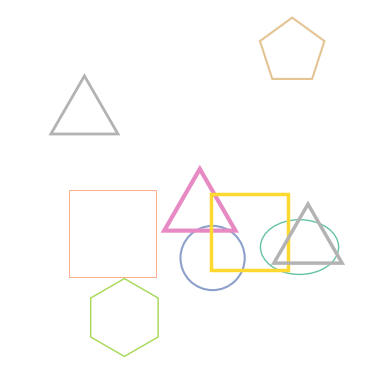[{"shape": "oval", "thickness": 1, "radius": 0.51, "center": [0.778, 0.358]}, {"shape": "square", "thickness": 0.5, "radius": 0.57, "center": [0.292, 0.394]}, {"shape": "circle", "thickness": 1.5, "radius": 0.42, "center": [0.552, 0.33]}, {"shape": "triangle", "thickness": 3, "radius": 0.53, "center": [0.519, 0.454]}, {"shape": "hexagon", "thickness": 1, "radius": 0.51, "center": [0.323, 0.175]}, {"shape": "square", "thickness": 2.5, "radius": 0.5, "center": [0.648, 0.398]}, {"shape": "pentagon", "thickness": 1.5, "radius": 0.44, "center": [0.759, 0.866]}, {"shape": "triangle", "thickness": 2, "radius": 0.5, "center": [0.219, 0.702]}, {"shape": "triangle", "thickness": 2.5, "radius": 0.51, "center": [0.8, 0.368]}]